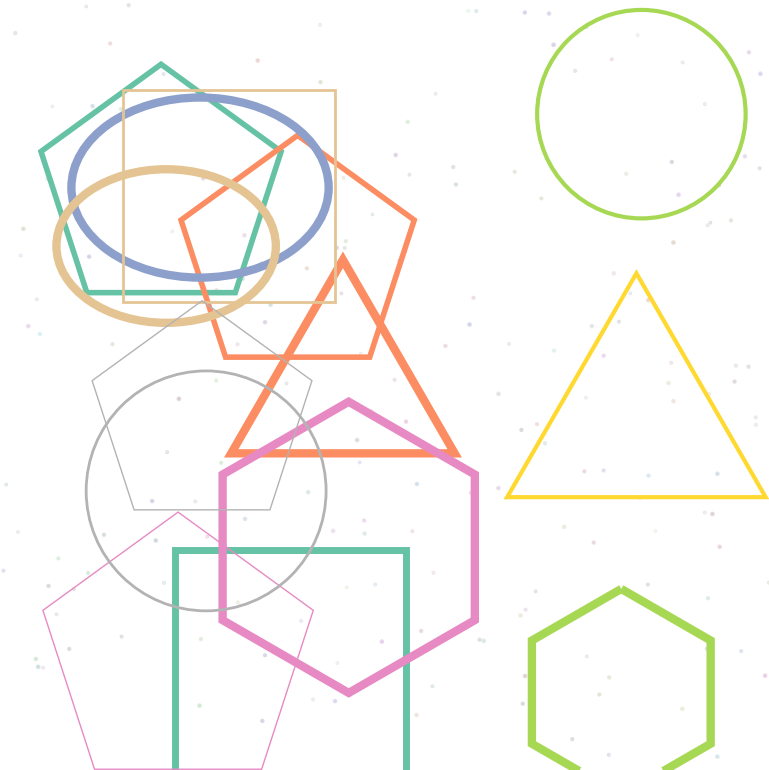[{"shape": "square", "thickness": 2.5, "radius": 0.75, "center": [0.378, 0.136]}, {"shape": "pentagon", "thickness": 2, "radius": 0.82, "center": [0.209, 0.753]}, {"shape": "pentagon", "thickness": 2, "radius": 0.8, "center": [0.387, 0.665]}, {"shape": "triangle", "thickness": 3, "radius": 0.84, "center": [0.445, 0.495]}, {"shape": "oval", "thickness": 3, "radius": 0.84, "center": [0.26, 0.756]}, {"shape": "pentagon", "thickness": 0.5, "radius": 0.92, "center": [0.231, 0.15]}, {"shape": "hexagon", "thickness": 3, "radius": 0.95, "center": [0.453, 0.289]}, {"shape": "circle", "thickness": 1.5, "radius": 0.68, "center": [0.833, 0.852]}, {"shape": "hexagon", "thickness": 3, "radius": 0.67, "center": [0.807, 0.101]}, {"shape": "triangle", "thickness": 1.5, "radius": 0.97, "center": [0.827, 0.451]}, {"shape": "oval", "thickness": 3, "radius": 0.71, "center": [0.216, 0.68]}, {"shape": "square", "thickness": 1, "radius": 0.69, "center": [0.297, 0.746]}, {"shape": "circle", "thickness": 1, "radius": 0.78, "center": [0.268, 0.362]}, {"shape": "pentagon", "thickness": 0.5, "radius": 0.75, "center": [0.262, 0.459]}]